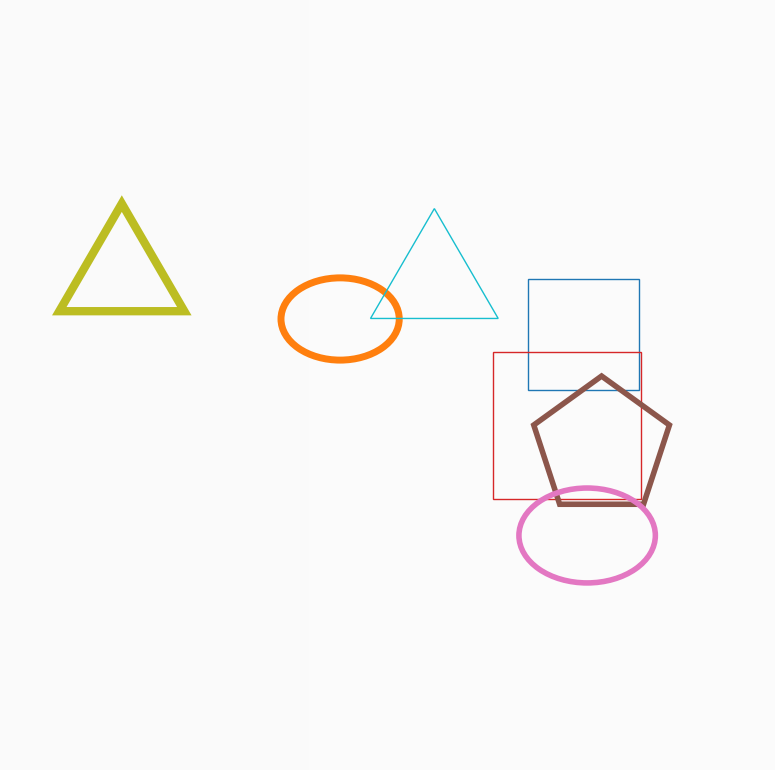[{"shape": "square", "thickness": 0.5, "radius": 0.36, "center": [0.753, 0.566]}, {"shape": "oval", "thickness": 2.5, "radius": 0.38, "center": [0.439, 0.586]}, {"shape": "square", "thickness": 0.5, "radius": 0.48, "center": [0.731, 0.447]}, {"shape": "pentagon", "thickness": 2, "radius": 0.46, "center": [0.776, 0.42]}, {"shape": "oval", "thickness": 2, "radius": 0.44, "center": [0.758, 0.305]}, {"shape": "triangle", "thickness": 3, "radius": 0.47, "center": [0.157, 0.642]}, {"shape": "triangle", "thickness": 0.5, "radius": 0.48, "center": [0.56, 0.634]}]